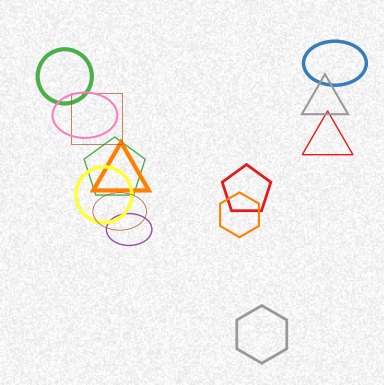[{"shape": "pentagon", "thickness": 2, "radius": 0.33, "center": [0.64, 0.506]}, {"shape": "triangle", "thickness": 1, "radius": 0.38, "center": [0.851, 0.636]}, {"shape": "oval", "thickness": 2.5, "radius": 0.41, "center": [0.87, 0.836]}, {"shape": "circle", "thickness": 3, "radius": 0.35, "center": [0.168, 0.802]}, {"shape": "pentagon", "thickness": 1, "radius": 0.42, "center": [0.298, 0.561]}, {"shape": "oval", "thickness": 1, "radius": 0.3, "center": [0.335, 0.404]}, {"shape": "hexagon", "thickness": 1.5, "radius": 0.29, "center": [0.622, 0.442]}, {"shape": "triangle", "thickness": 3, "radius": 0.42, "center": [0.314, 0.547]}, {"shape": "circle", "thickness": 2.5, "radius": 0.36, "center": [0.27, 0.494]}, {"shape": "square", "thickness": 0.5, "radius": 0.33, "center": [0.25, 0.692]}, {"shape": "oval", "thickness": 0.5, "radius": 0.35, "center": [0.311, 0.451]}, {"shape": "oval", "thickness": 1.5, "radius": 0.42, "center": [0.221, 0.701]}, {"shape": "hexagon", "thickness": 2, "radius": 0.37, "center": [0.68, 0.131]}, {"shape": "triangle", "thickness": 1.5, "radius": 0.35, "center": [0.844, 0.738]}]